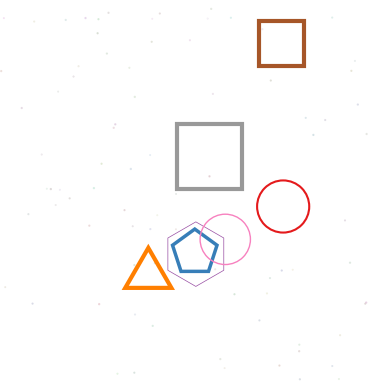[{"shape": "circle", "thickness": 1.5, "radius": 0.34, "center": [0.735, 0.464]}, {"shape": "pentagon", "thickness": 2.5, "radius": 0.3, "center": [0.506, 0.344]}, {"shape": "hexagon", "thickness": 0.5, "radius": 0.42, "center": [0.509, 0.34]}, {"shape": "triangle", "thickness": 3, "radius": 0.35, "center": [0.385, 0.287]}, {"shape": "square", "thickness": 3, "radius": 0.29, "center": [0.731, 0.888]}, {"shape": "circle", "thickness": 1, "radius": 0.33, "center": [0.585, 0.378]}, {"shape": "square", "thickness": 3, "radius": 0.42, "center": [0.545, 0.593]}]